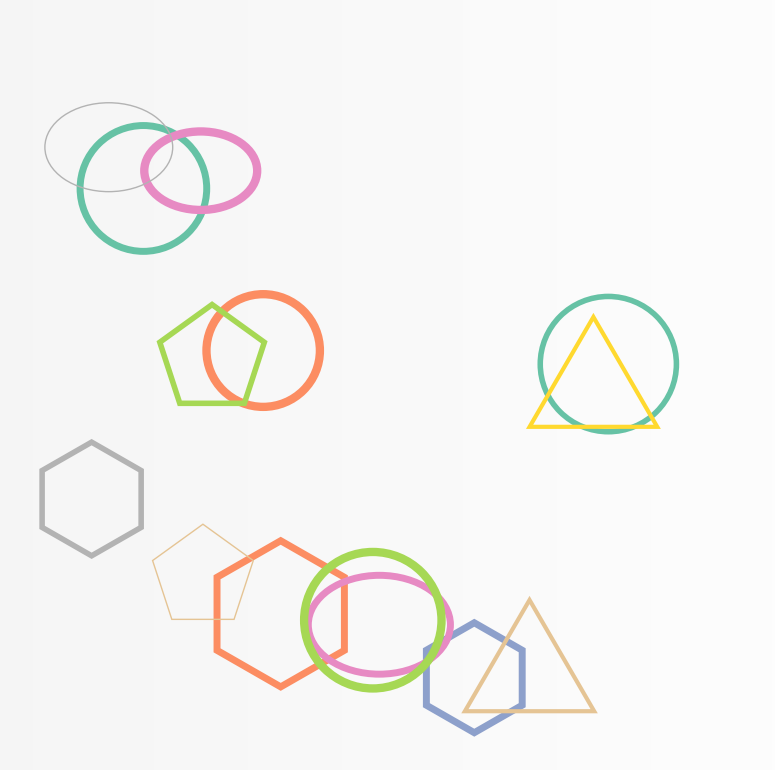[{"shape": "circle", "thickness": 2.5, "radius": 0.41, "center": [0.185, 0.755]}, {"shape": "circle", "thickness": 2, "radius": 0.44, "center": [0.785, 0.527]}, {"shape": "circle", "thickness": 3, "radius": 0.37, "center": [0.34, 0.545]}, {"shape": "hexagon", "thickness": 2.5, "radius": 0.47, "center": [0.362, 0.203]}, {"shape": "hexagon", "thickness": 2.5, "radius": 0.36, "center": [0.612, 0.12]}, {"shape": "oval", "thickness": 3, "radius": 0.36, "center": [0.259, 0.778]}, {"shape": "oval", "thickness": 2.5, "radius": 0.46, "center": [0.49, 0.189]}, {"shape": "circle", "thickness": 3, "radius": 0.44, "center": [0.481, 0.195]}, {"shape": "pentagon", "thickness": 2, "radius": 0.35, "center": [0.274, 0.534]}, {"shape": "triangle", "thickness": 1.5, "radius": 0.48, "center": [0.766, 0.493]}, {"shape": "triangle", "thickness": 1.5, "radius": 0.48, "center": [0.683, 0.124]}, {"shape": "pentagon", "thickness": 0.5, "radius": 0.34, "center": [0.262, 0.251]}, {"shape": "hexagon", "thickness": 2, "radius": 0.37, "center": [0.118, 0.352]}, {"shape": "oval", "thickness": 0.5, "radius": 0.41, "center": [0.14, 0.809]}]